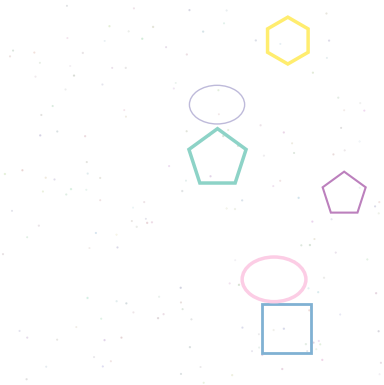[{"shape": "pentagon", "thickness": 2.5, "radius": 0.39, "center": [0.565, 0.588]}, {"shape": "oval", "thickness": 1, "radius": 0.36, "center": [0.564, 0.728]}, {"shape": "square", "thickness": 2, "radius": 0.32, "center": [0.745, 0.146]}, {"shape": "oval", "thickness": 2.5, "radius": 0.41, "center": [0.712, 0.274]}, {"shape": "pentagon", "thickness": 1.5, "radius": 0.29, "center": [0.894, 0.495]}, {"shape": "hexagon", "thickness": 2.5, "radius": 0.3, "center": [0.748, 0.895]}]